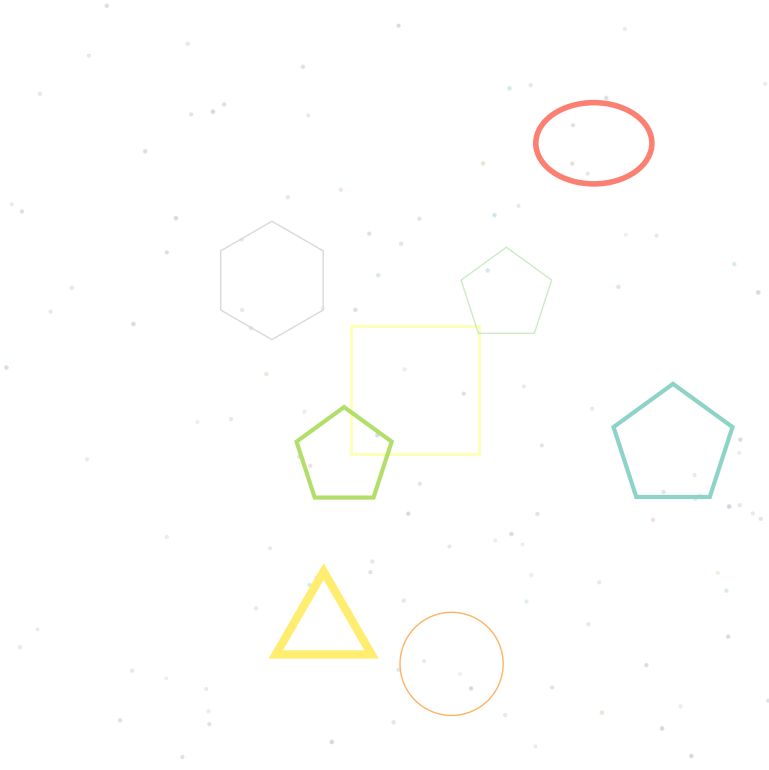[{"shape": "pentagon", "thickness": 1.5, "radius": 0.41, "center": [0.874, 0.42]}, {"shape": "square", "thickness": 1, "radius": 0.41, "center": [0.539, 0.494]}, {"shape": "oval", "thickness": 2, "radius": 0.38, "center": [0.771, 0.814]}, {"shape": "circle", "thickness": 0.5, "radius": 0.33, "center": [0.586, 0.138]}, {"shape": "pentagon", "thickness": 1.5, "radius": 0.32, "center": [0.447, 0.406]}, {"shape": "hexagon", "thickness": 0.5, "radius": 0.38, "center": [0.353, 0.636]}, {"shape": "pentagon", "thickness": 0.5, "radius": 0.31, "center": [0.658, 0.617]}, {"shape": "triangle", "thickness": 3, "radius": 0.36, "center": [0.42, 0.186]}]